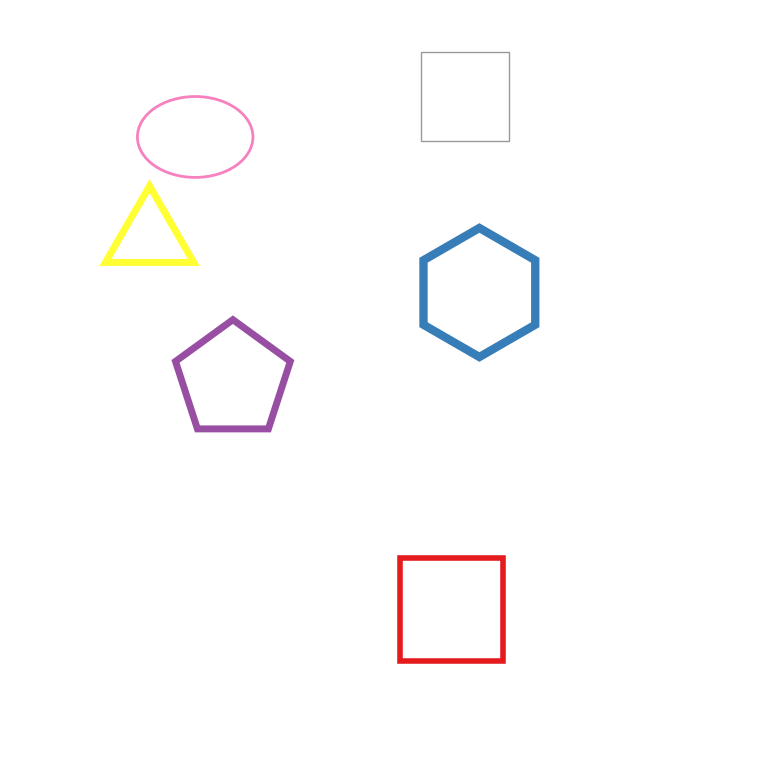[{"shape": "square", "thickness": 2, "radius": 0.33, "center": [0.586, 0.208]}, {"shape": "hexagon", "thickness": 3, "radius": 0.42, "center": [0.623, 0.62]}, {"shape": "pentagon", "thickness": 2.5, "radius": 0.39, "center": [0.302, 0.506]}, {"shape": "triangle", "thickness": 2.5, "radius": 0.33, "center": [0.194, 0.692]}, {"shape": "oval", "thickness": 1, "radius": 0.38, "center": [0.253, 0.822]}, {"shape": "square", "thickness": 0.5, "radius": 0.29, "center": [0.604, 0.875]}]